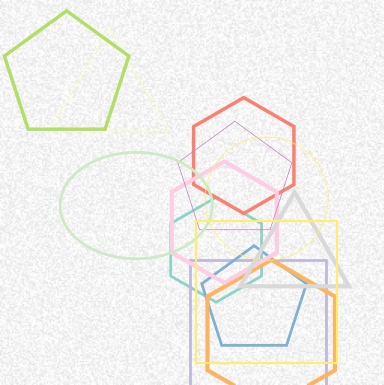[{"shape": "hexagon", "thickness": 2, "radius": 0.68, "center": [0.561, 0.351]}, {"shape": "triangle", "thickness": 0.5, "radius": 0.9, "center": [0.284, 0.749]}, {"shape": "square", "thickness": 2, "radius": 0.88, "center": [0.67, 0.148]}, {"shape": "hexagon", "thickness": 2.5, "radius": 0.75, "center": [0.633, 0.596]}, {"shape": "pentagon", "thickness": 2, "radius": 0.72, "center": [0.66, 0.219]}, {"shape": "hexagon", "thickness": 3, "radius": 0.96, "center": [0.705, 0.134]}, {"shape": "pentagon", "thickness": 2.5, "radius": 0.85, "center": [0.173, 0.802]}, {"shape": "hexagon", "thickness": 3, "radius": 0.79, "center": [0.583, 0.423]}, {"shape": "triangle", "thickness": 3, "radius": 0.81, "center": [0.765, 0.338]}, {"shape": "pentagon", "thickness": 0.5, "radius": 0.78, "center": [0.61, 0.529]}, {"shape": "oval", "thickness": 2, "radius": 0.99, "center": [0.354, 0.466]}, {"shape": "circle", "thickness": 0.5, "radius": 0.8, "center": [0.692, 0.484]}, {"shape": "square", "thickness": 1.5, "radius": 0.92, "center": [0.692, 0.241]}]